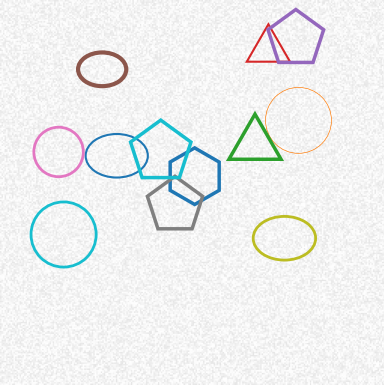[{"shape": "hexagon", "thickness": 2.5, "radius": 0.37, "center": [0.506, 0.542]}, {"shape": "oval", "thickness": 1.5, "radius": 0.4, "center": [0.303, 0.595]}, {"shape": "circle", "thickness": 0.5, "radius": 0.43, "center": [0.775, 0.687]}, {"shape": "triangle", "thickness": 2.5, "radius": 0.39, "center": [0.662, 0.625]}, {"shape": "triangle", "thickness": 1.5, "radius": 0.32, "center": [0.697, 0.872]}, {"shape": "pentagon", "thickness": 2.5, "radius": 0.38, "center": [0.768, 0.899]}, {"shape": "oval", "thickness": 3, "radius": 0.31, "center": [0.265, 0.82]}, {"shape": "circle", "thickness": 2, "radius": 0.32, "center": [0.152, 0.605]}, {"shape": "pentagon", "thickness": 2.5, "radius": 0.38, "center": [0.455, 0.467]}, {"shape": "oval", "thickness": 2, "radius": 0.41, "center": [0.739, 0.381]}, {"shape": "circle", "thickness": 2, "radius": 0.42, "center": [0.165, 0.391]}, {"shape": "pentagon", "thickness": 2.5, "radius": 0.41, "center": [0.418, 0.605]}]